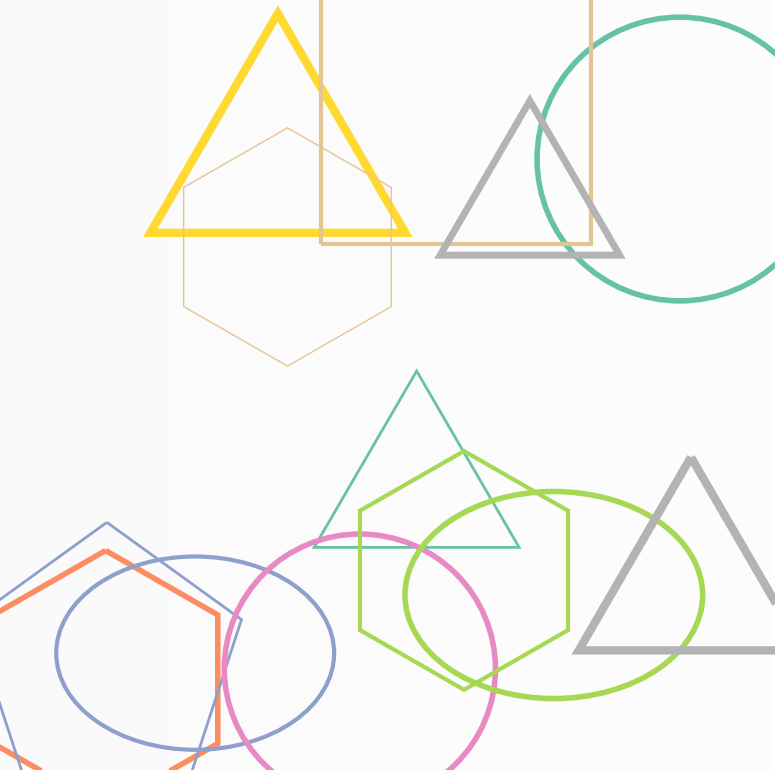[{"shape": "triangle", "thickness": 1, "radius": 0.76, "center": [0.538, 0.365]}, {"shape": "circle", "thickness": 2, "radius": 0.92, "center": [0.877, 0.793]}, {"shape": "hexagon", "thickness": 2, "radius": 0.84, "center": [0.136, 0.118]}, {"shape": "pentagon", "thickness": 1, "radius": 0.91, "center": [0.138, 0.139]}, {"shape": "oval", "thickness": 1.5, "radius": 0.9, "center": [0.252, 0.152]}, {"shape": "circle", "thickness": 2, "radius": 0.87, "center": [0.464, 0.131]}, {"shape": "oval", "thickness": 2, "radius": 0.96, "center": [0.715, 0.227]}, {"shape": "hexagon", "thickness": 1.5, "radius": 0.78, "center": [0.599, 0.259]}, {"shape": "triangle", "thickness": 3, "radius": 0.95, "center": [0.358, 0.793]}, {"shape": "hexagon", "thickness": 0.5, "radius": 0.77, "center": [0.371, 0.679]}, {"shape": "square", "thickness": 1.5, "radius": 0.87, "center": [0.589, 0.857]}, {"shape": "triangle", "thickness": 2.5, "radius": 0.67, "center": [0.684, 0.735]}, {"shape": "triangle", "thickness": 3, "radius": 0.84, "center": [0.892, 0.239]}]